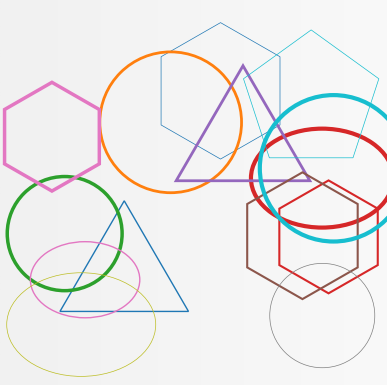[{"shape": "hexagon", "thickness": 0.5, "radius": 0.89, "center": [0.569, 0.764]}, {"shape": "triangle", "thickness": 1, "radius": 0.96, "center": [0.321, 0.287]}, {"shape": "circle", "thickness": 2, "radius": 0.91, "center": [0.44, 0.682]}, {"shape": "circle", "thickness": 2.5, "radius": 0.74, "center": [0.167, 0.393]}, {"shape": "oval", "thickness": 3, "radius": 0.92, "center": [0.831, 0.537]}, {"shape": "hexagon", "thickness": 1.5, "radius": 0.73, "center": [0.848, 0.385]}, {"shape": "triangle", "thickness": 2, "radius": 1.0, "center": [0.627, 0.63]}, {"shape": "hexagon", "thickness": 1.5, "radius": 0.82, "center": [0.781, 0.388]}, {"shape": "oval", "thickness": 1, "radius": 0.71, "center": [0.22, 0.273]}, {"shape": "hexagon", "thickness": 2.5, "radius": 0.71, "center": [0.134, 0.645]}, {"shape": "circle", "thickness": 0.5, "radius": 0.68, "center": [0.832, 0.18]}, {"shape": "oval", "thickness": 0.5, "radius": 0.96, "center": [0.21, 0.157]}, {"shape": "pentagon", "thickness": 0.5, "radius": 0.92, "center": [0.803, 0.739]}, {"shape": "circle", "thickness": 3, "radius": 0.95, "center": [0.861, 0.563]}]